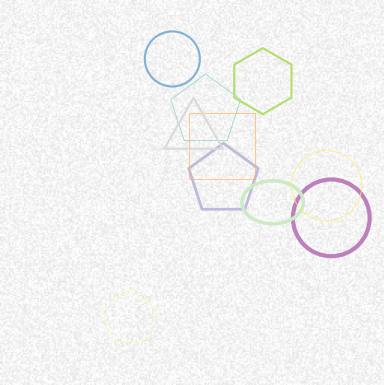[{"shape": "pentagon", "thickness": 0.5, "radius": 0.48, "center": [0.534, 0.712]}, {"shape": "pentagon", "thickness": 0.5, "radius": 0.37, "center": [0.337, 0.174]}, {"shape": "pentagon", "thickness": 2, "radius": 0.47, "center": [0.58, 0.533]}, {"shape": "circle", "thickness": 1.5, "radius": 0.36, "center": [0.448, 0.847]}, {"shape": "square", "thickness": 0.5, "radius": 0.43, "center": [0.576, 0.621]}, {"shape": "hexagon", "thickness": 1.5, "radius": 0.43, "center": [0.683, 0.789]}, {"shape": "triangle", "thickness": 1.5, "radius": 0.44, "center": [0.503, 0.658]}, {"shape": "circle", "thickness": 3, "radius": 0.5, "center": [0.86, 0.434]}, {"shape": "oval", "thickness": 2.5, "radius": 0.4, "center": [0.708, 0.475]}, {"shape": "circle", "thickness": 0.5, "radius": 0.46, "center": [0.848, 0.518]}]